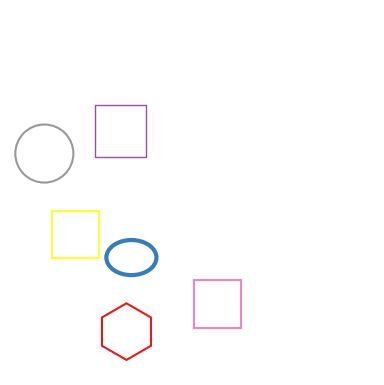[{"shape": "hexagon", "thickness": 1.5, "radius": 0.37, "center": [0.328, 0.139]}, {"shape": "oval", "thickness": 3, "radius": 0.33, "center": [0.341, 0.331]}, {"shape": "square", "thickness": 1, "radius": 0.33, "center": [0.313, 0.66]}, {"shape": "square", "thickness": 1.5, "radius": 0.31, "center": [0.197, 0.391]}, {"shape": "square", "thickness": 1.5, "radius": 0.31, "center": [0.565, 0.21]}, {"shape": "circle", "thickness": 1.5, "radius": 0.38, "center": [0.115, 0.601]}]